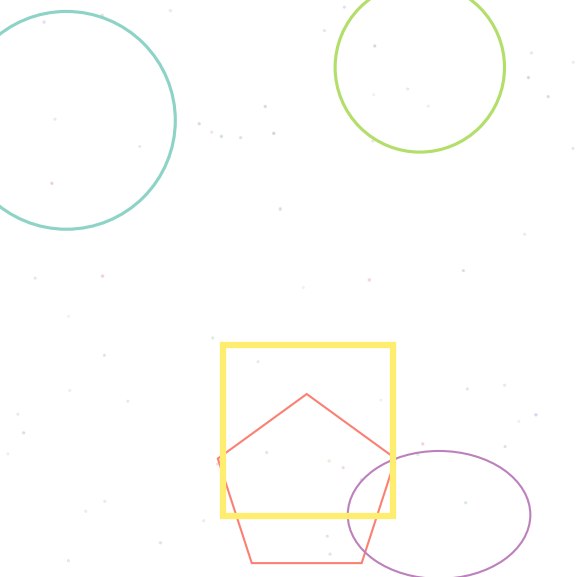[{"shape": "circle", "thickness": 1.5, "radius": 0.94, "center": [0.115, 0.791]}, {"shape": "pentagon", "thickness": 1, "radius": 0.81, "center": [0.531, 0.155]}, {"shape": "circle", "thickness": 1.5, "radius": 0.73, "center": [0.727, 0.882]}, {"shape": "oval", "thickness": 1, "radius": 0.79, "center": [0.76, 0.108]}, {"shape": "square", "thickness": 3, "radius": 0.74, "center": [0.533, 0.254]}]